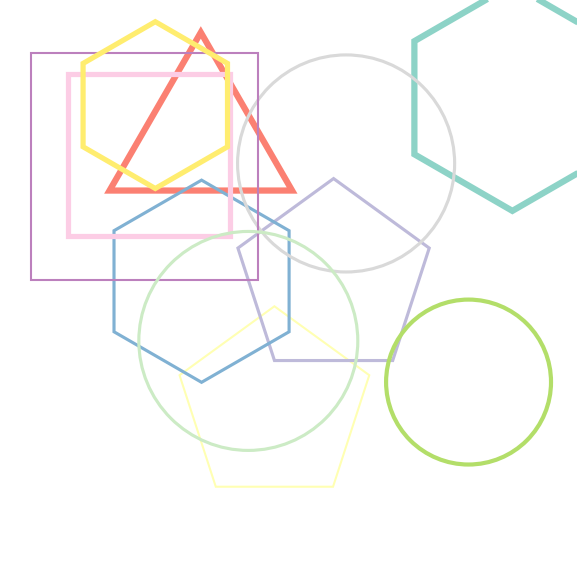[{"shape": "hexagon", "thickness": 3, "radius": 0.98, "center": [0.887, 0.83]}, {"shape": "pentagon", "thickness": 1, "radius": 0.86, "center": [0.475, 0.296]}, {"shape": "pentagon", "thickness": 1.5, "radius": 0.87, "center": [0.578, 0.516]}, {"shape": "triangle", "thickness": 3, "radius": 0.91, "center": [0.348, 0.76]}, {"shape": "hexagon", "thickness": 1.5, "radius": 0.88, "center": [0.349, 0.512]}, {"shape": "circle", "thickness": 2, "radius": 0.71, "center": [0.811, 0.338]}, {"shape": "square", "thickness": 2.5, "radius": 0.7, "center": [0.258, 0.73]}, {"shape": "circle", "thickness": 1.5, "radius": 0.94, "center": [0.599, 0.716]}, {"shape": "square", "thickness": 1, "radius": 0.98, "center": [0.25, 0.711]}, {"shape": "circle", "thickness": 1.5, "radius": 0.95, "center": [0.43, 0.409]}, {"shape": "hexagon", "thickness": 2.5, "radius": 0.72, "center": [0.269, 0.817]}]